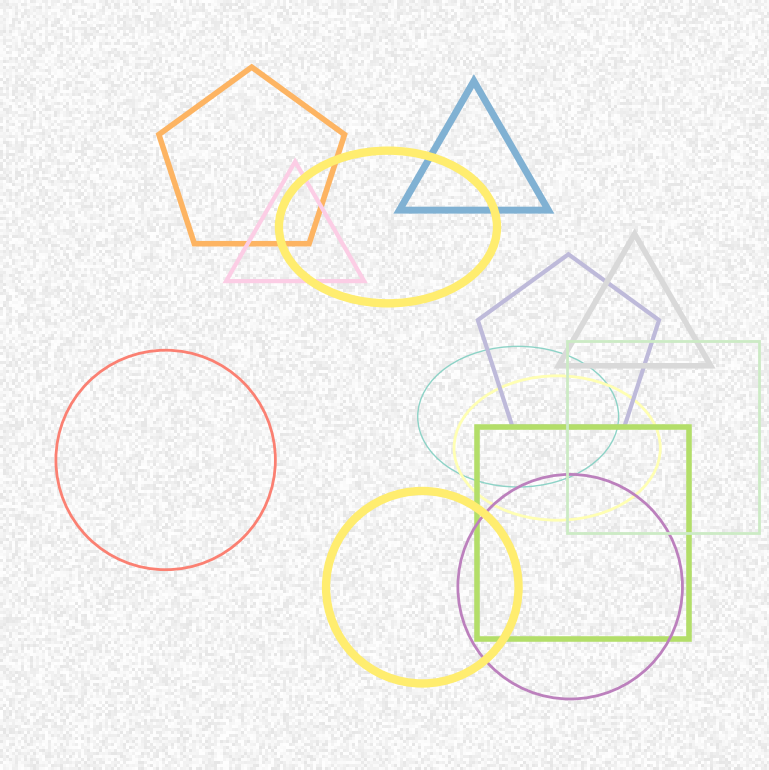[{"shape": "oval", "thickness": 0.5, "radius": 0.65, "center": [0.673, 0.459]}, {"shape": "oval", "thickness": 1, "radius": 0.67, "center": [0.724, 0.418]}, {"shape": "pentagon", "thickness": 1.5, "radius": 0.62, "center": [0.738, 0.546]}, {"shape": "circle", "thickness": 1, "radius": 0.71, "center": [0.215, 0.403]}, {"shape": "triangle", "thickness": 2.5, "radius": 0.56, "center": [0.615, 0.783]}, {"shape": "pentagon", "thickness": 2, "radius": 0.63, "center": [0.327, 0.786]}, {"shape": "square", "thickness": 2, "radius": 0.69, "center": [0.757, 0.307]}, {"shape": "triangle", "thickness": 1.5, "radius": 0.52, "center": [0.383, 0.687]}, {"shape": "triangle", "thickness": 2, "radius": 0.57, "center": [0.824, 0.582]}, {"shape": "circle", "thickness": 1, "radius": 0.73, "center": [0.74, 0.238]}, {"shape": "square", "thickness": 1, "radius": 0.62, "center": [0.861, 0.433]}, {"shape": "oval", "thickness": 3, "radius": 0.71, "center": [0.504, 0.705]}, {"shape": "circle", "thickness": 3, "radius": 0.62, "center": [0.548, 0.237]}]